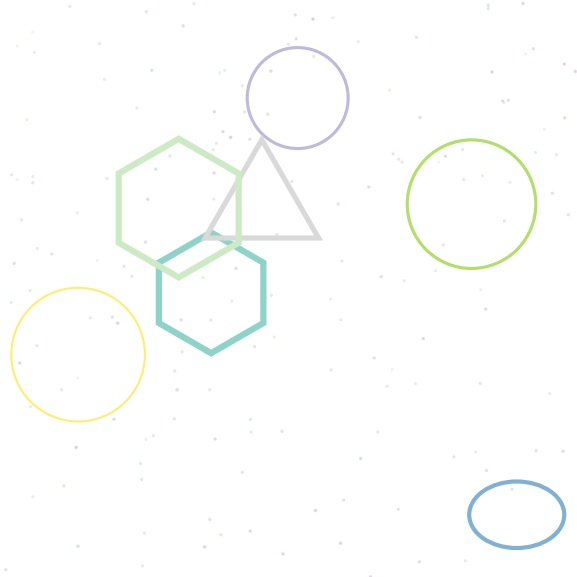[{"shape": "hexagon", "thickness": 3, "radius": 0.52, "center": [0.366, 0.492]}, {"shape": "circle", "thickness": 1.5, "radius": 0.44, "center": [0.515, 0.829]}, {"shape": "oval", "thickness": 2, "radius": 0.41, "center": [0.895, 0.108]}, {"shape": "circle", "thickness": 1.5, "radius": 0.56, "center": [0.816, 0.646]}, {"shape": "triangle", "thickness": 2.5, "radius": 0.57, "center": [0.453, 0.644]}, {"shape": "hexagon", "thickness": 3, "radius": 0.6, "center": [0.309, 0.639]}, {"shape": "circle", "thickness": 1, "radius": 0.58, "center": [0.135, 0.385]}]